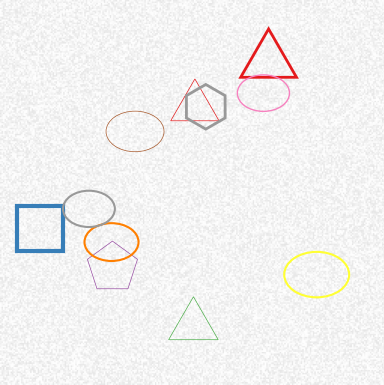[{"shape": "triangle", "thickness": 2, "radius": 0.42, "center": [0.698, 0.841]}, {"shape": "triangle", "thickness": 0.5, "radius": 0.36, "center": [0.506, 0.723]}, {"shape": "square", "thickness": 3, "radius": 0.3, "center": [0.103, 0.406]}, {"shape": "triangle", "thickness": 0.5, "radius": 0.37, "center": [0.502, 0.155]}, {"shape": "pentagon", "thickness": 0.5, "radius": 0.34, "center": [0.292, 0.305]}, {"shape": "oval", "thickness": 1.5, "radius": 0.35, "center": [0.29, 0.371]}, {"shape": "oval", "thickness": 1.5, "radius": 0.42, "center": [0.823, 0.287]}, {"shape": "oval", "thickness": 0.5, "radius": 0.38, "center": [0.351, 0.659]}, {"shape": "oval", "thickness": 1, "radius": 0.34, "center": [0.684, 0.758]}, {"shape": "hexagon", "thickness": 2, "radius": 0.29, "center": [0.534, 0.723]}, {"shape": "oval", "thickness": 1.5, "radius": 0.34, "center": [0.231, 0.457]}]